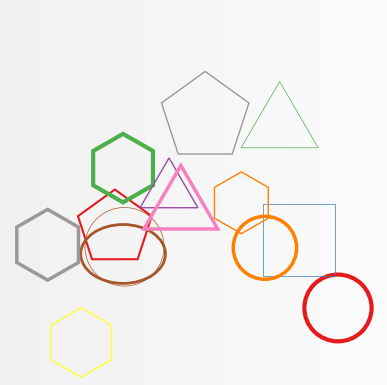[{"shape": "pentagon", "thickness": 1.5, "radius": 0.5, "center": [0.296, 0.408]}, {"shape": "circle", "thickness": 3, "radius": 0.43, "center": [0.872, 0.2]}, {"shape": "square", "thickness": 0.5, "radius": 0.46, "center": [0.773, 0.376]}, {"shape": "triangle", "thickness": 0.5, "radius": 0.57, "center": [0.722, 0.673]}, {"shape": "hexagon", "thickness": 3, "radius": 0.45, "center": [0.318, 0.563]}, {"shape": "triangle", "thickness": 1, "radius": 0.43, "center": [0.436, 0.504]}, {"shape": "circle", "thickness": 2.5, "radius": 0.41, "center": [0.684, 0.356]}, {"shape": "hexagon", "thickness": 1, "radius": 0.4, "center": [0.623, 0.473]}, {"shape": "hexagon", "thickness": 1, "radius": 0.45, "center": [0.21, 0.11]}, {"shape": "oval", "thickness": 2, "radius": 0.55, "center": [0.318, 0.34]}, {"shape": "circle", "thickness": 0.5, "radius": 0.51, "center": [0.321, 0.359]}, {"shape": "triangle", "thickness": 2.5, "radius": 0.55, "center": [0.467, 0.46]}, {"shape": "hexagon", "thickness": 2.5, "radius": 0.46, "center": [0.123, 0.364]}, {"shape": "pentagon", "thickness": 1, "radius": 0.59, "center": [0.53, 0.696]}]